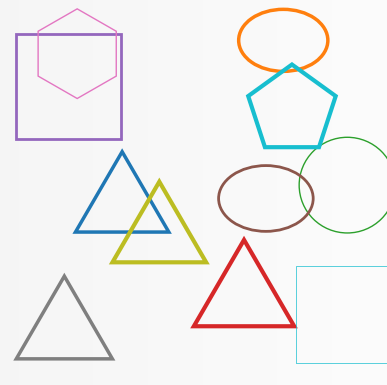[{"shape": "triangle", "thickness": 2.5, "radius": 0.7, "center": [0.315, 0.467]}, {"shape": "oval", "thickness": 2.5, "radius": 0.58, "center": [0.731, 0.895]}, {"shape": "circle", "thickness": 1, "radius": 0.62, "center": [0.896, 0.519]}, {"shape": "triangle", "thickness": 3, "radius": 0.75, "center": [0.63, 0.227]}, {"shape": "square", "thickness": 2, "radius": 0.68, "center": [0.176, 0.776]}, {"shape": "oval", "thickness": 2, "radius": 0.61, "center": [0.686, 0.484]}, {"shape": "hexagon", "thickness": 1, "radius": 0.58, "center": [0.199, 0.861]}, {"shape": "triangle", "thickness": 2.5, "radius": 0.72, "center": [0.166, 0.14]}, {"shape": "triangle", "thickness": 3, "radius": 0.7, "center": [0.411, 0.388]}, {"shape": "square", "thickness": 0.5, "radius": 0.63, "center": [0.889, 0.184]}, {"shape": "pentagon", "thickness": 3, "radius": 0.59, "center": [0.753, 0.714]}]